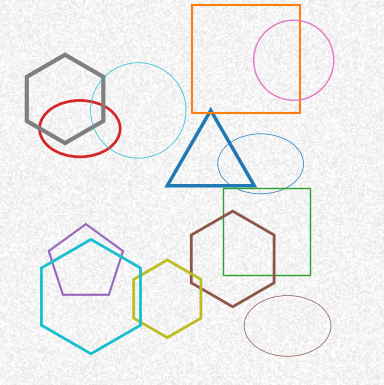[{"shape": "oval", "thickness": 0.5, "radius": 0.56, "center": [0.677, 0.574]}, {"shape": "triangle", "thickness": 2.5, "radius": 0.65, "center": [0.547, 0.583]}, {"shape": "square", "thickness": 1.5, "radius": 0.7, "center": [0.638, 0.847]}, {"shape": "square", "thickness": 1, "radius": 0.57, "center": [0.693, 0.399]}, {"shape": "oval", "thickness": 2, "radius": 0.52, "center": [0.207, 0.666]}, {"shape": "pentagon", "thickness": 1.5, "radius": 0.51, "center": [0.223, 0.316]}, {"shape": "oval", "thickness": 0.5, "radius": 0.56, "center": [0.747, 0.153]}, {"shape": "hexagon", "thickness": 2, "radius": 0.62, "center": [0.604, 0.327]}, {"shape": "circle", "thickness": 1, "radius": 0.52, "center": [0.763, 0.843]}, {"shape": "hexagon", "thickness": 3, "radius": 0.57, "center": [0.169, 0.743]}, {"shape": "hexagon", "thickness": 2, "radius": 0.5, "center": [0.435, 0.224]}, {"shape": "circle", "thickness": 0.5, "radius": 0.62, "center": [0.359, 0.713]}, {"shape": "hexagon", "thickness": 2, "radius": 0.74, "center": [0.236, 0.23]}]